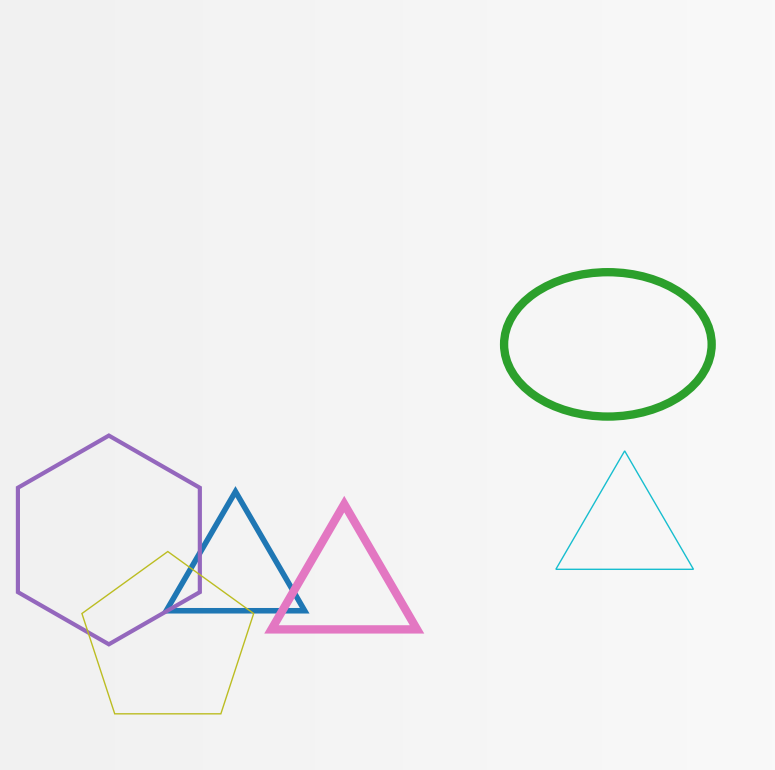[{"shape": "triangle", "thickness": 2, "radius": 0.52, "center": [0.304, 0.258]}, {"shape": "oval", "thickness": 3, "radius": 0.67, "center": [0.784, 0.553]}, {"shape": "hexagon", "thickness": 1.5, "radius": 0.68, "center": [0.14, 0.299]}, {"shape": "triangle", "thickness": 3, "radius": 0.54, "center": [0.444, 0.237]}, {"shape": "pentagon", "thickness": 0.5, "radius": 0.58, "center": [0.217, 0.167]}, {"shape": "triangle", "thickness": 0.5, "radius": 0.51, "center": [0.806, 0.312]}]